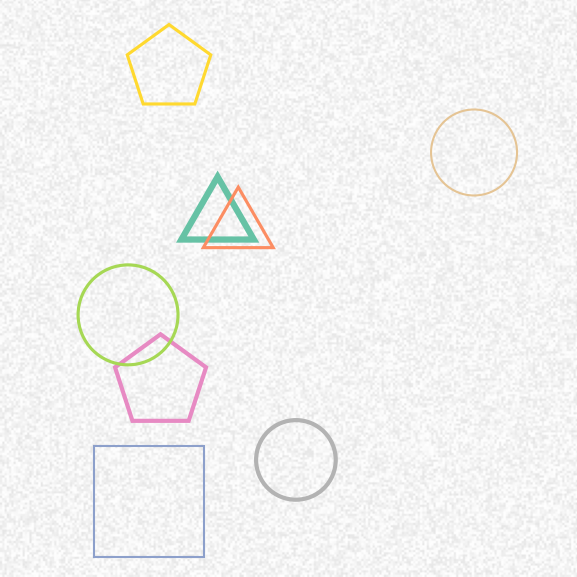[{"shape": "triangle", "thickness": 3, "radius": 0.36, "center": [0.377, 0.621]}, {"shape": "triangle", "thickness": 1.5, "radius": 0.35, "center": [0.413, 0.605]}, {"shape": "square", "thickness": 1, "radius": 0.48, "center": [0.258, 0.131]}, {"shape": "pentagon", "thickness": 2, "radius": 0.41, "center": [0.278, 0.337]}, {"shape": "circle", "thickness": 1.5, "radius": 0.43, "center": [0.222, 0.454]}, {"shape": "pentagon", "thickness": 1.5, "radius": 0.38, "center": [0.293, 0.881]}, {"shape": "circle", "thickness": 1, "radius": 0.37, "center": [0.821, 0.735]}, {"shape": "circle", "thickness": 2, "radius": 0.34, "center": [0.512, 0.203]}]